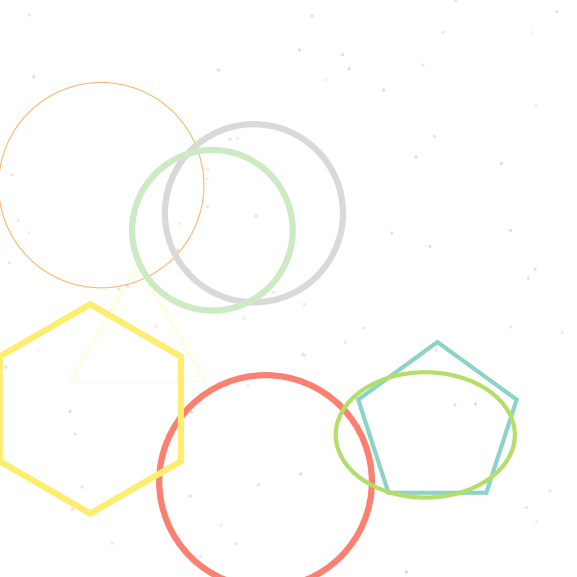[{"shape": "pentagon", "thickness": 2, "radius": 0.72, "center": [0.757, 0.263]}, {"shape": "triangle", "thickness": 0.5, "radius": 0.67, "center": [0.238, 0.406]}, {"shape": "circle", "thickness": 3, "radius": 0.92, "center": [0.46, 0.165]}, {"shape": "circle", "thickness": 0.5, "radius": 0.89, "center": [0.175, 0.679]}, {"shape": "oval", "thickness": 2, "radius": 0.78, "center": [0.736, 0.246]}, {"shape": "circle", "thickness": 3, "radius": 0.77, "center": [0.44, 0.63]}, {"shape": "circle", "thickness": 3, "radius": 0.7, "center": [0.368, 0.6]}, {"shape": "hexagon", "thickness": 3, "radius": 0.91, "center": [0.156, 0.291]}]